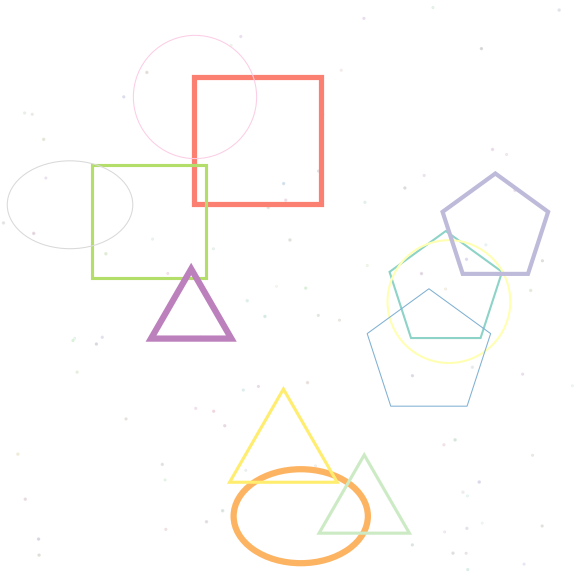[{"shape": "pentagon", "thickness": 1, "radius": 0.51, "center": [0.772, 0.497]}, {"shape": "circle", "thickness": 1, "radius": 0.53, "center": [0.777, 0.477]}, {"shape": "pentagon", "thickness": 2, "radius": 0.48, "center": [0.858, 0.603]}, {"shape": "square", "thickness": 2.5, "radius": 0.55, "center": [0.446, 0.756]}, {"shape": "pentagon", "thickness": 0.5, "radius": 0.56, "center": [0.743, 0.387]}, {"shape": "oval", "thickness": 3, "radius": 0.58, "center": [0.521, 0.105]}, {"shape": "square", "thickness": 1.5, "radius": 0.49, "center": [0.258, 0.616]}, {"shape": "circle", "thickness": 0.5, "radius": 0.53, "center": [0.338, 0.831]}, {"shape": "oval", "thickness": 0.5, "radius": 0.54, "center": [0.121, 0.645]}, {"shape": "triangle", "thickness": 3, "radius": 0.4, "center": [0.331, 0.453]}, {"shape": "triangle", "thickness": 1.5, "radius": 0.45, "center": [0.631, 0.121]}, {"shape": "triangle", "thickness": 1.5, "radius": 0.54, "center": [0.491, 0.218]}]